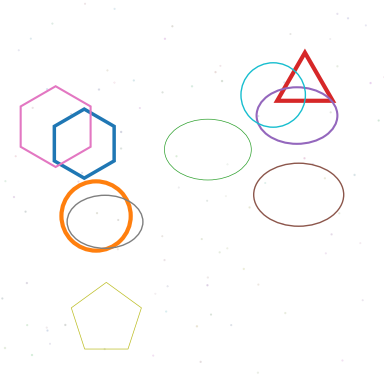[{"shape": "hexagon", "thickness": 2.5, "radius": 0.45, "center": [0.219, 0.627]}, {"shape": "circle", "thickness": 3, "radius": 0.45, "center": [0.25, 0.439]}, {"shape": "oval", "thickness": 0.5, "radius": 0.56, "center": [0.54, 0.611]}, {"shape": "triangle", "thickness": 3, "radius": 0.42, "center": [0.792, 0.78]}, {"shape": "oval", "thickness": 1.5, "radius": 0.52, "center": [0.771, 0.7]}, {"shape": "oval", "thickness": 1, "radius": 0.58, "center": [0.776, 0.494]}, {"shape": "hexagon", "thickness": 1.5, "radius": 0.52, "center": [0.145, 0.671]}, {"shape": "oval", "thickness": 1, "radius": 0.49, "center": [0.273, 0.424]}, {"shape": "pentagon", "thickness": 0.5, "radius": 0.48, "center": [0.276, 0.171]}, {"shape": "circle", "thickness": 1, "radius": 0.42, "center": [0.71, 0.753]}]